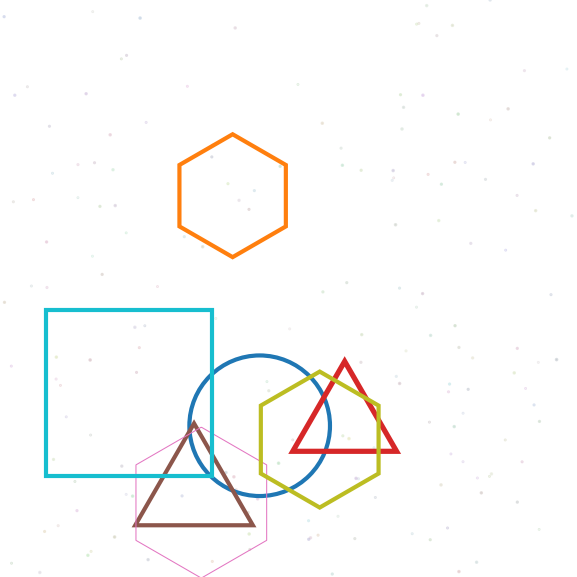[{"shape": "circle", "thickness": 2, "radius": 0.61, "center": [0.45, 0.262]}, {"shape": "hexagon", "thickness": 2, "radius": 0.53, "center": [0.403, 0.66]}, {"shape": "triangle", "thickness": 2.5, "radius": 0.52, "center": [0.597, 0.27]}, {"shape": "triangle", "thickness": 2, "radius": 0.59, "center": [0.336, 0.148]}, {"shape": "hexagon", "thickness": 0.5, "radius": 0.65, "center": [0.349, 0.129]}, {"shape": "hexagon", "thickness": 2, "radius": 0.59, "center": [0.554, 0.238]}, {"shape": "square", "thickness": 2, "radius": 0.72, "center": [0.224, 0.318]}]